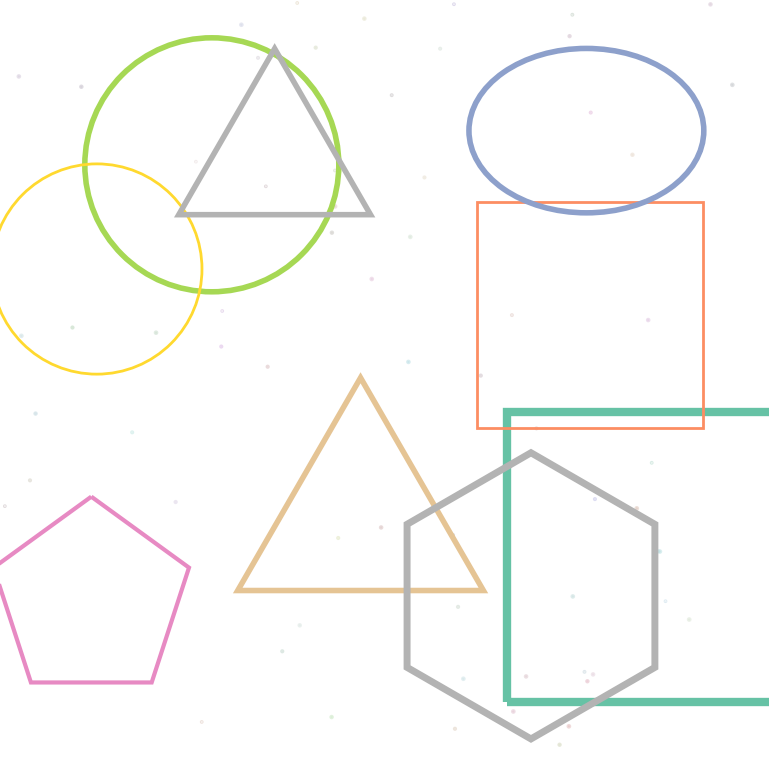[{"shape": "square", "thickness": 3, "radius": 0.94, "center": [0.847, 0.276]}, {"shape": "square", "thickness": 1, "radius": 0.73, "center": [0.767, 0.591]}, {"shape": "oval", "thickness": 2, "radius": 0.76, "center": [0.762, 0.83]}, {"shape": "pentagon", "thickness": 1.5, "radius": 0.67, "center": [0.119, 0.222]}, {"shape": "circle", "thickness": 2, "radius": 0.82, "center": [0.275, 0.786]}, {"shape": "circle", "thickness": 1, "radius": 0.68, "center": [0.126, 0.651]}, {"shape": "triangle", "thickness": 2, "radius": 0.92, "center": [0.468, 0.325]}, {"shape": "triangle", "thickness": 2, "radius": 0.72, "center": [0.357, 0.793]}, {"shape": "hexagon", "thickness": 2.5, "radius": 0.93, "center": [0.69, 0.226]}]